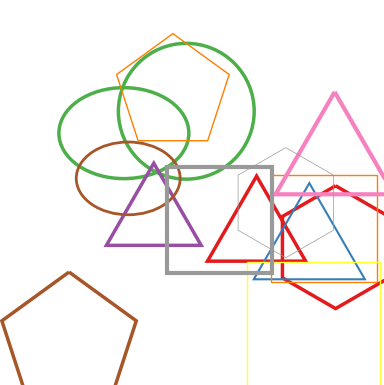[{"shape": "triangle", "thickness": 2.5, "radius": 0.74, "center": [0.666, 0.395]}, {"shape": "hexagon", "thickness": 2.5, "radius": 0.8, "center": [0.872, 0.358]}, {"shape": "triangle", "thickness": 1.5, "radius": 0.83, "center": [0.803, 0.358]}, {"shape": "oval", "thickness": 2.5, "radius": 0.84, "center": [0.322, 0.654]}, {"shape": "circle", "thickness": 2.5, "radius": 0.88, "center": [0.484, 0.711]}, {"shape": "triangle", "thickness": 2.5, "radius": 0.71, "center": [0.399, 0.434]}, {"shape": "pentagon", "thickness": 1, "radius": 0.77, "center": [0.449, 0.759]}, {"shape": "square", "thickness": 1, "radius": 0.69, "center": [0.842, 0.407]}, {"shape": "square", "thickness": 1, "radius": 0.86, "center": [0.815, 0.147]}, {"shape": "pentagon", "thickness": 2.5, "radius": 0.92, "center": [0.179, 0.11]}, {"shape": "oval", "thickness": 2, "radius": 0.67, "center": [0.333, 0.537]}, {"shape": "triangle", "thickness": 3, "radius": 0.89, "center": [0.869, 0.584]}, {"shape": "hexagon", "thickness": 0.5, "radius": 0.72, "center": [0.742, 0.474]}, {"shape": "square", "thickness": 3, "radius": 0.69, "center": [0.57, 0.428]}]